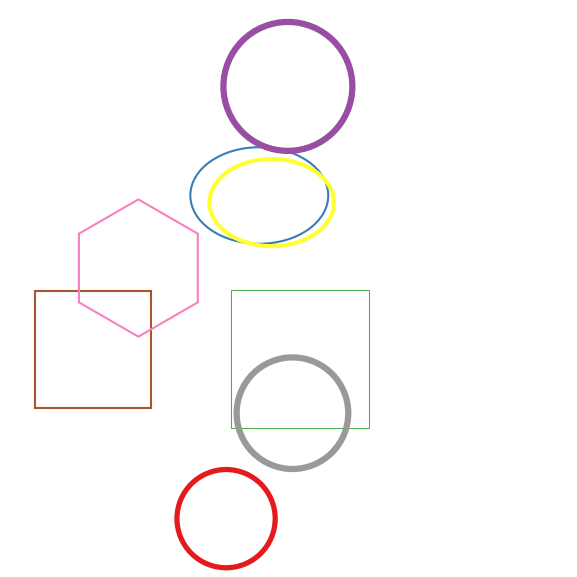[{"shape": "circle", "thickness": 2.5, "radius": 0.43, "center": [0.391, 0.101]}, {"shape": "oval", "thickness": 1, "radius": 0.6, "center": [0.449, 0.661]}, {"shape": "square", "thickness": 0.5, "radius": 0.6, "center": [0.519, 0.377]}, {"shape": "circle", "thickness": 3, "radius": 0.56, "center": [0.499, 0.85]}, {"shape": "oval", "thickness": 2, "radius": 0.54, "center": [0.47, 0.648]}, {"shape": "square", "thickness": 1, "radius": 0.51, "center": [0.161, 0.394]}, {"shape": "hexagon", "thickness": 1, "radius": 0.59, "center": [0.24, 0.535]}, {"shape": "circle", "thickness": 3, "radius": 0.48, "center": [0.506, 0.284]}]